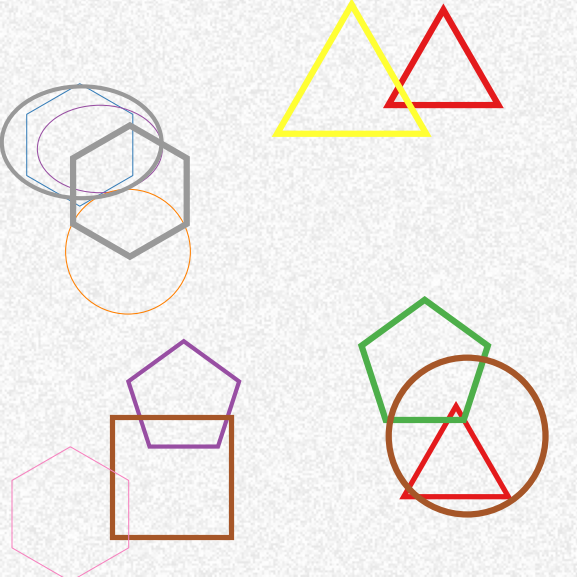[{"shape": "triangle", "thickness": 2.5, "radius": 0.52, "center": [0.79, 0.191]}, {"shape": "triangle", "thickness": 3, "radius": 0.55, "center": [0.768, 0.872]}, {"shape": "hexagon", "thickness": 0.5, "radius": 0.53, "center": [0.138, 0.748]}, {"shape": "pentagon", "thickness": 3, "radius": 0.58, "center": [0.735, 0.365]}, {"shape": "oval", "thickness": 0.5, "radius": 0.54, "center": [0.173, 0.741]}, {"shape": "pentagon", "thickness": 2, "radius": 0.5, "center": [0.318, 0.307]}, {"shape": "circle", "thickness": 0.5, "radius": 0.54, "center": [0.222, 0.563]}, {"shape": "triangle", "thickness": 3, "radius": 0.75, "center": [0.609, 0.842]}, {"shape": "square", "thickness": 2.5, "radius": 0.52, "center": [0.297, 0.173]}, {"shape": "circle", "thickness": 3, "radius": 0.68, "center": [0.809, 0.244]}, {"shape": "hexagon", "thickness": 0.5, "radius": 0.58, "center": [0.122, 0.109]}, {"shape": "oval", "thickness": 2, "radius": 0.69, "center": [0.141, 0.753]}, {"shape": "hexagon", "thickness": 3, "radius": 0.57, "center": [0.225, 0.668]}]